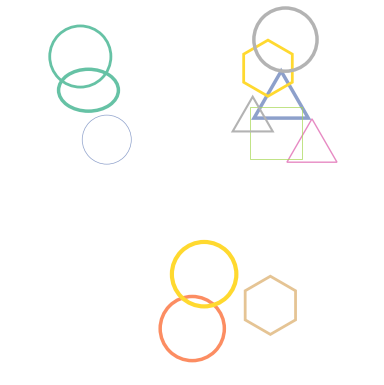[{"shape": "circle", "thickness": 2, "radius": 0.4, "center": [0.209, 0.853]}, {"shape": "oval", "thickness": 2.5, "radius": 0.39, "center": [0.23, 0.766]}, {"shape": "circle", "thickness": 2.5, "radius": 0.42, "center": [0.499, 0.147]}, {"shape": "circle", "thickness": 0.5, "radius": 0.32, "center": [0.277, 0.637]}, {"shape": "triangle", "thickness": 2.5, "radius": 0.41, "center": [0.73, 0.734]}, {"shape": "triangle", "thickness": 1, "radius": 0.38, "center": [0.81, 0.616]}, {"shape": "square", "thickness": 0.5, "radius": 0.34, "center": [0.717, 0.655]}, {"shape": "hexagon", "thickness": 2, "radius": 0.36, "center": [0.696, 0.823]}, {"shape": "circle", "thickness": 3, "radius": 0.42, "center": [0.53, 0.288]}, {"shape": "hexagon", "thickness": 2, "radius": 0.38, "center": [0.702, 0.207]}, {"shape": "triangle", "thickness": 1.5, "radius": 0.3, "center": [0.656, 0.689]}, {"shape": "circle", "thickness": 2.5, "radius": 0.41, "center": [0.741, 0.897]}]